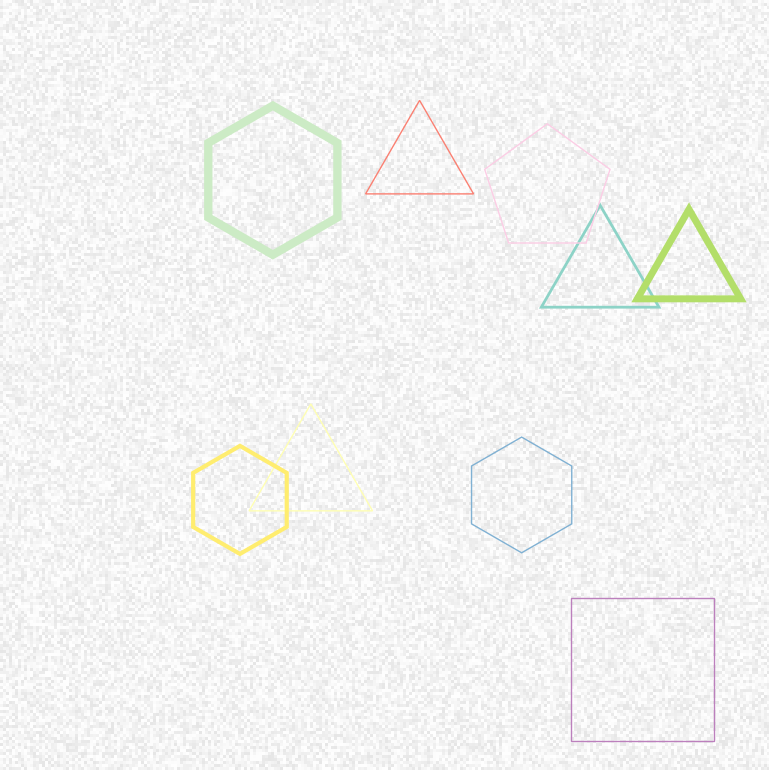[{"shape": "triangle", "thickness": 1, "radius": 0.44, "center": [0.779, 0.645]}, {"shape": "triangle", "thickness": 0.5, "radius": 0.46, "center": [0.404, 0.383]}, {"shape": "triangle", "thickness": 0.5, "radius": 0.4, "center": [0.545, 0.789]}, {"shape": "hexagon", "thickness": 0.5, "radius": 0.38, "center": [0.677, 0.357]}, {"shape": "triangle", "thickness": 2.5, "radius": 0.39, "center": [0.895, 0.651]}, {"shape": "pentagon", "thickness": 0.5, "radius": 0.43, "center": [0.711, 0.754]}, {"shape": "square", "thickness": 0.5, "radius": 0.46, "center": [0.834, 0.13]}, {"shape": "hexagon", "thickness": 3, "radius": 0.48, "center": [0.354, 0.766]}, {"shape": "hexagon", "thickness": 1.5, "radius": 0.35, "center": [0.312, 0.351]}]